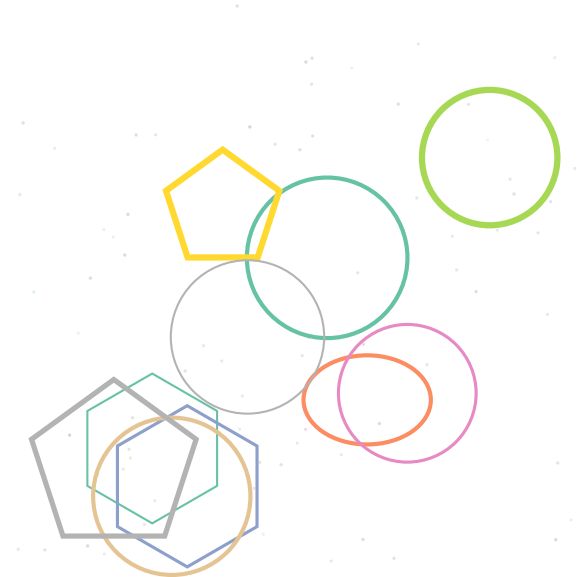[{"shape": "hexagon", "thickness": 1, "radius": 0.65, "center": [0.264, 0.223]}, {"shape": "circle", "thickness": 2, "radius": 0.7, "center": [0.567, 0.553]}, {"shape": "oval", "thickness": 2, "radius": 0.55, "center": [0.636, 0.307]}, {"shape": "hexagon", "thickness": 1.5, "radius": 0.7, "center": [0.324, 0.157]}, {"shape": "circle", "thickness": 1.5, "radius": 0.6, "center": [0.705, 0.318]}, {"shape": "circle", "thickness": 3, "radius": 0.59, "center": [0.848, 0.726]}, {"shape": "pentagon", "thickness": 3, "radius": 0.52, "center": [0.386, 0.637]}, {"shape": "circle", "thickness": 2, "radius": 0.68, "center": [0.297, 0.14]}, {"shape": "pentagon", "thickness": 2.5, "radius": 0.75, "center": [0.197, 0.192]}, {"shape": "circle", "thickness": 1, "radius": 0.66, "center": [0.429, 0.416]}]